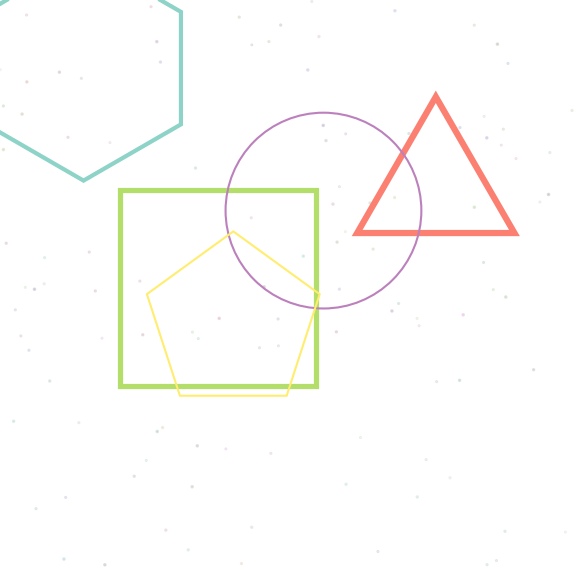[{"shape": "hexagon", "thickness": 2, "radius": 0.97, "center": [0.145, 0.881]}, {"shape": "triangle", "thickness": 3, "radius": 0.79, "center": [0.755, 0.674]}, {"shape": "square", "thickness": 2.5, "radius": 0.85, "center": [0.378, 0.501]}, {"shape": "circle", "thickness": 1, "radius": 0.85, "center": [0.56, 0.634]}, {"shape": "pentagon", "thickness": 1, "radius": 0.79, "center": [0.404, 0.441]}]